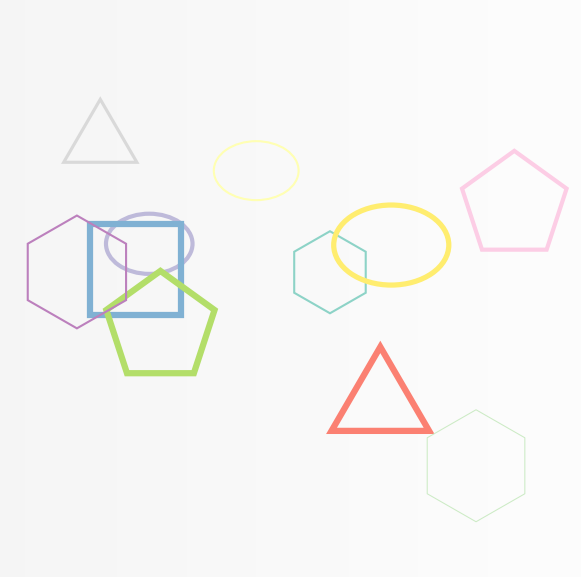[{"shape": "hexagon", "thickness": 1, "radius": 0.36, "center": [0.568, 0.528]}, {"shape": "oval", "thickness": 1, "radius": 0.36, "center": [0.441, 0.704]}, {"shape": "oval", "thickness": 2, "radius": 0.37, "center": [0.257, 0.577]}, {"shape": "triangle", "thickness": 3, "radius": 0.48, "center": [0.654, 0.301]}, {"shape": "square", "thickness": 3, "radius": 0.39, "center": [0.233, 0.533]}, {"shape": "pentagon", "thickness": 3, "radius": 0.49, "center": [0.276, 0.432]}, {"shape": "pentagon", "thickness": 2, "radius": 0.47, "center": [0.885, 0.643]}, {"shape": "triangle", "thickness": 1.5, "radius": 0.36, "center": [0.173, 0.754]}, {"shape": "hexagon", "thickness": 1, "radius": 0.49, "center": [0.132, 0.528]}, {"shape": "hexagon", "thickness": 0.5, "radius": 0.48, "center": [0.819, 0.193]}, {"shape": "oval", "thickness": 2.5, "radius": 0.49, "center": [0.673, 0.575]}]